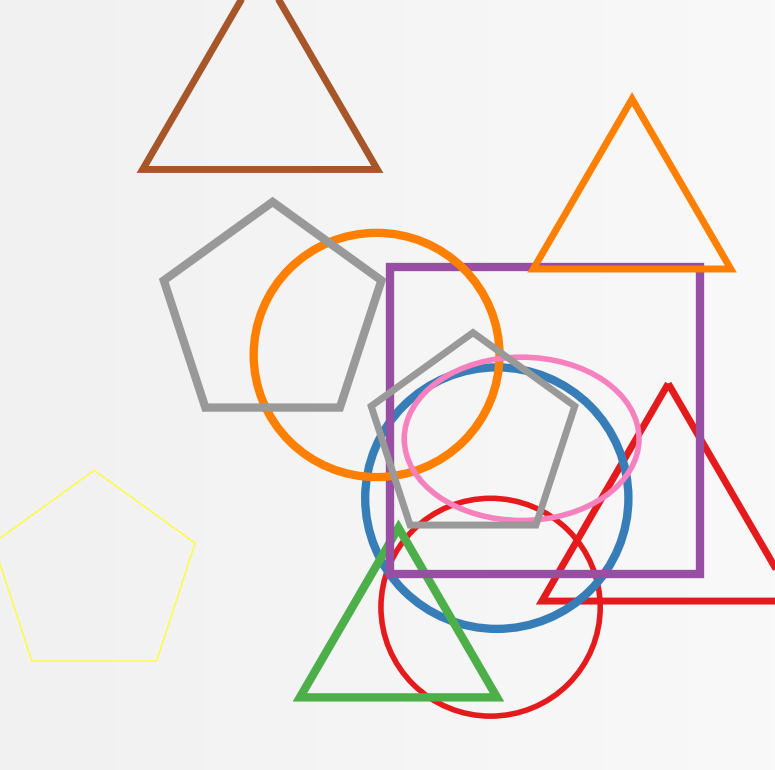[{"shape": "triangle", "thickness": 2.5, "radius": 0.94, "center": [0.862, 0.314]}, {"shape": "circle", "thickness": 2, "radius": 0.71, "center": [0.633, 0.211]}, {"shape": "circle", "thickness": 3, "radius": 0.85, "center": [0.641, 0.353]}, {"shape": "triangle", "thickness": 3, "radius": 0.73, "center": [0.514, 0.168]}, {"shape": "square", "thickness": 3, "radius": 1.0, "center": [0.703, 0.454]}, {"shape": "triangle", "thickness": 2.5, "radius": 0.74, "center": [0.816, 0.724]}, {"shape": "circle", "thickness": 3, "radius": 0.79, "center": [0.486, 0.539]}, {"shape": "pentagon", "thickness": 0.5, "radius": 0.68, "center": [0.122, 0.252]}, {"shape": "triangle", "thickness": 2.5, "radius": 0.87, "center": [0.335, 0.867]}, {"shape": "oval", "thickness": 2, "radius": 0.76, "center": [0.673, 0.43]}, {"shape": "pentagon", "thickness": 2.5, "radius": 0.69, "center": [0.61, 0.43]}, {"shape": "pentagon", "thickness": 3, "radius": 0.74, "center": [0.352, 0.59]}]